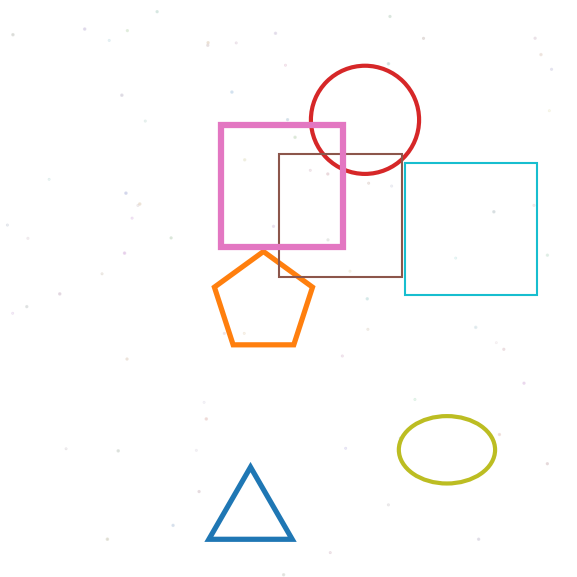[{"shape": "triangle", "thickness": 2.5, "radius": 0.42, "center": [0.434, 0.107]}, {"shape": "pentagon", "thickness": 2.5, "radius": 0.45, "center": [0.456, 0.474]}, {"shape": "circle", "thickness": 2, "radius": 0.47, "center": [0.632, 0.792]}, {"shape": "square", "thickness": 1, "radius": 0.53, "center": [0.59, 0.626]}, {"shape": "square", "thickness": 3, "radius": 0.53, "center": [0.489, 0.677]}, {"shape": "oval", "thickness": 2, "radius": 0.42, "center": [0.774, 0.22]}, {"shape": "square", "thickness": 1, "radius": 0.57, "center": [0.816, 0.602]}]